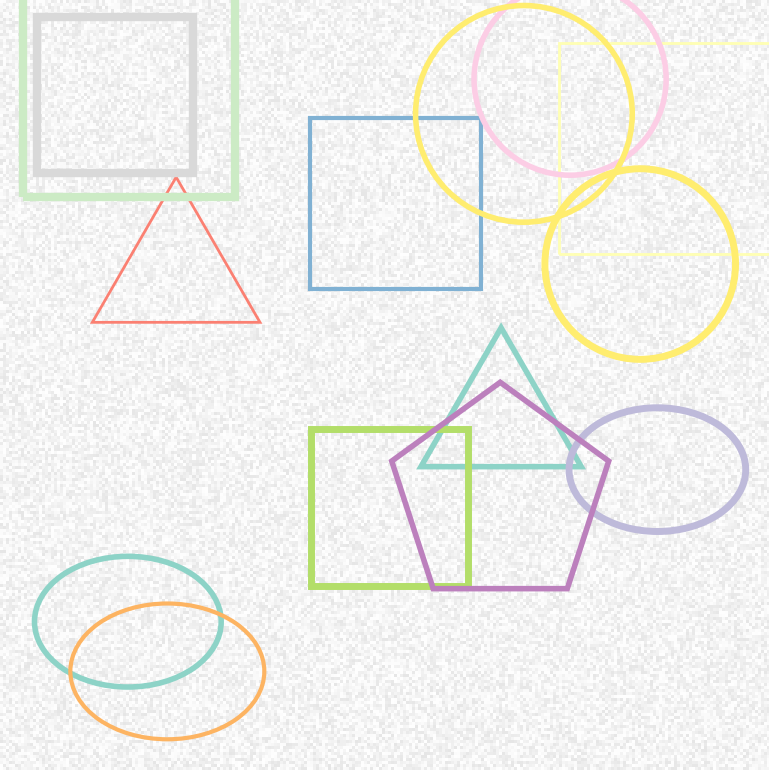[{"shape": "triangle", "thickness": 2, "radius": 0.6, "center": [0.651, 0.454]}, {"shape": "oval", "thickness": 2, "radius": 0.61, "center": [0.166, 0.193]}, {"shape": "square", "thickness": 1, "radius": 0.69, "center": [0.863, 0.807]}, {"shape": "oval", "thickness": 2.5, "radius": 0.57, "center": [0.854, 0.39]}, {"shape": "triangle", "thickness": 1, "radius": 0.63, "center": [0.229, 0.644]}, {"shape": "square", "thickness": 1.5, "radius": 0.56, "center": [0.514, 0.736]}, {"shape": "oval", "thickness": 1.5, "radius": 0.63, "center": [0.217, 0.128]}, {"shape": "square", "thickness": 2.5, "radius": 0.51, "center": [0.506, 0.341]}, {"shape": "circle", "thickness": 2, "radius": 0.62, "center": [0.74, 0.897]}, {"shape": "square", "thickness": 3, "radius": 0.51, "center": [0.15, 0.877]}, {"shape": "pentagon", "thickness": 2, "radius": 0.74, "center": [0.65, 0.355]}, {"shape": "square", "thickness": 3, "radius": 0.69, "center": [0.168, 0.882]}, {"shape": "circle", "thickness": 2, "radius": 0.7, "center": [0.68, 0.852]}, {"shape": "circle", "thickness": 2.5, "radius": 0.62, "center": [0.831, 0.657]}]